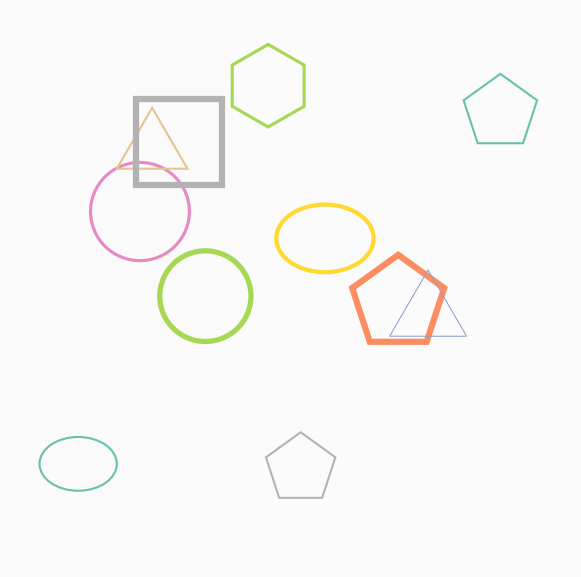[{"shape": "oval", "thickness": 1, "radius": 0.33, "center": [0.134, 0.196]}, {"shape": "pentagon", "thickness": 1, "radius": 0.33, "center": [0.861, 0.805]}, {"shape": "pentagon", "thickness": 3, "radius": 0.42, "center": [0.685, 0.475]}, {"shape": "triangle", "thickness": 0.5, "radius": 0.38, "center": [0.737, 0.455]}, {"shape": "circle", "thickness": 1.5, "radius": 0.43, "center": [0.241, 0.633]}, {"shape": "hexagon", "thickness": 1.5, "radius": 0.36, "center": [0.461, 0.851]}, {"shape": "circle", "thickness": 2.5, "radius": 0.39, "center": [0.353, 0.486]}, {"shape": "oval", "thickness": 2, "radius": 0.42, "center": [0.559, 0.586]}, {"shape": "triangle", "thickness": 1, "radius": 0.35, "center": [0.262, 0.742]}, {"shape": "pentagon", "thickness": 1, "radius": 0.31, "center": [0.517, 0.188]}, {"shape": "square", "thickness": 3, "radius": 0.37, "center": [0.308, 0.754]}]